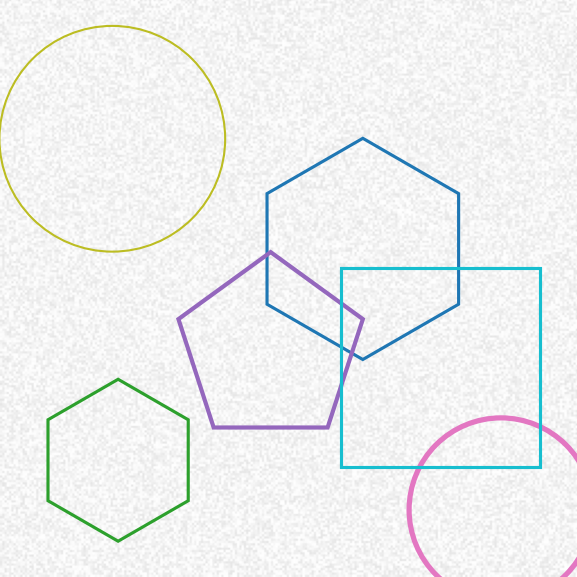[{"shape": "hexagon", "thickness": 1.5, "radius": 0.96, "center": [0.628, 0.568]}, {"shape": "hexagon", "thickness": 1.5, "radius": 0.7, "center": [0.205, 0.202]}, {"shape": "pentagon", "thickness": 2, "radius": 0.84, "center": [0.469, 0.395]}, {"shape": "circle", "thickness": 2.5, "radius": 0.8, "center": [0.867, 0.116]}, {"shape": "circle", "thickness": 1, "radius": 0.98, "center": [0.194, 0.759]}, {"shape": "square", "thickness": 1.5, "radius": 0.86, "center": [0.763, 0.363]}]